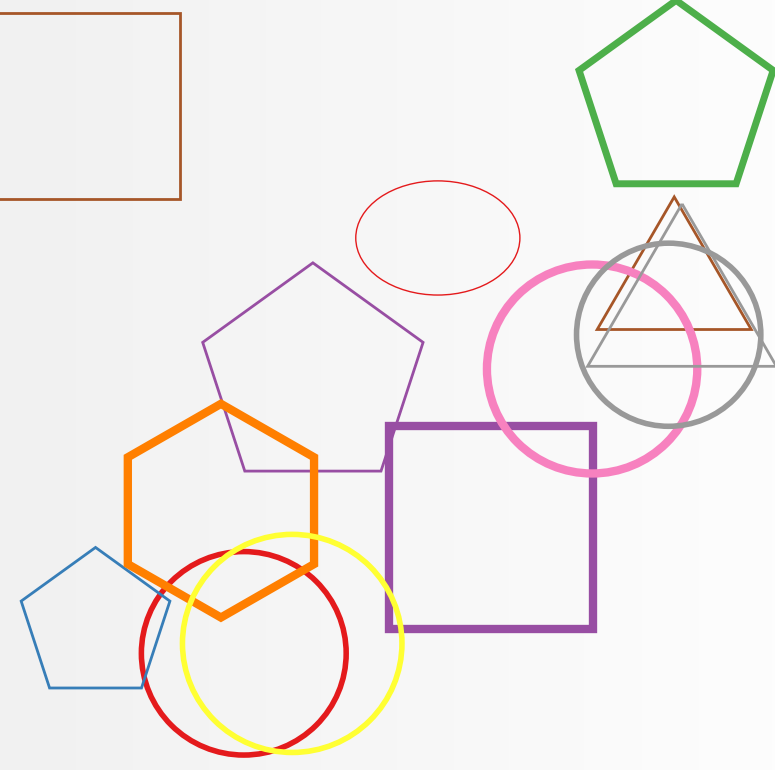[{"shape": "oval", "thickness": 0.5, "radius": 0.53, "center": [0.565, 0.691]}, {"shape": "circle", "thickness": 2, "radius": 0.66, "center": [0.315, 0.152]}, {"shape": "pentagon", "thickness": 1, "radius": 0.5, "center": [0.123, 0.188]}, {"shape": "pentagon", "thickness": 2.5, "radius": 0.66, "center": [0.872, 0.868]}, {"shape": "square", "thickness": 3, "radius": 0.66, "center": [0.634, 0.315]}, {"shape": "pentagon", "thickness": 1, "radius": 0.75, "center": [0.404, 0.509]}, {"shape": "hexagon", "thickness": 3, "radius": 0.69, "center": [0.285, 0.337]}, {"shape": "circle", "thickness": 2, "radius": 0.71, "center": [0.377, 0.164]}, {"shape": "triangle", "thickness": 1, "radius": 0.57, "center": [0.87, 0.629]}, {"shape": "square", "thickness": 1, "radius": 0.6, "center": [0.112, 0.862]}, {"shape": "circle", "thickness": 3, "radius": 0.68, "center": [0.764, 0.521]}, {"shape": "triangle", "thickness": 1, "radius": 0.7, "center": [0.88, 0.595]}, {"shape": "circle", "thickness": 2, "radius": 0.59, "center": [0.863, 0.565]}]